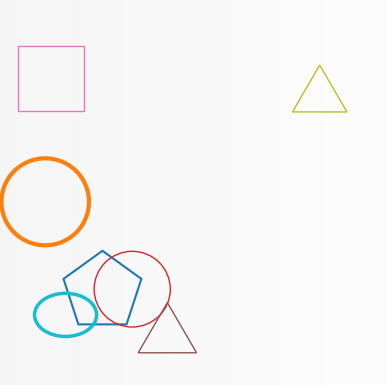[{"shape": "pentagon", "thickness": 1.5, "radius": 0.53, "center": [0.264, 0.243]}, {"shape": "circle", "thickness": 3, "radius": 0.56, "center": [0.117, 0.476]}, {"shape": "circle", "thickness": 1, "radius": 0.49, "center": [0.341, 0.249]}, {"shape": "triangle", "thickness": 1, "radius": 0.43, "center": [0.432, 0.127]}, {"shape": "square", "thickness": 1, "radius": 0.42, "center": [0.132, 0.796]}, {"shape": "triangle", "thickness": 1, "radius": 0.41, "center": [0.825, 0.75]}, {"shape": "oval", "thickness": 2.5, "radius": 0.4, "center": [0.169, 0.182]}]